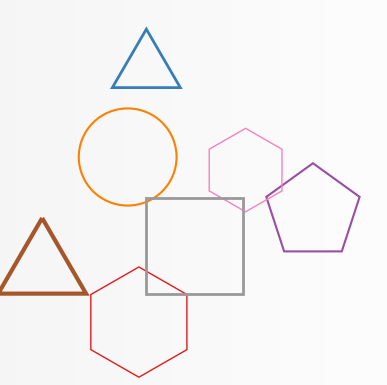[{"shape": "hexagon", "thickness": 1, "radius": 0.72, "center": [0.358, 0.163]}, {"shape": "triangle", "thickness": 2, "radius": 0.51, "center": [0.378, 0.823]}, {"shape": "pentagon", "thickness": 1.5, "radius": 0.63, "center": [0.808, 0.449]}, {"shape": "circle", "thickness": 1.5, "radius": 0.63, "center": [0.329, 0.592]}, {"shape": "triangle", "thickness": 3, "radius": 0.65, "center": [0.109, 0.303]}, {"shape": "hexagon", "thickness": 1, "radius": 0.54, "center": [0.634, 0.558]}, {"shape": "square", "thickness": 2, "radius": 0.63, "center": [0.502, 0.361]}]